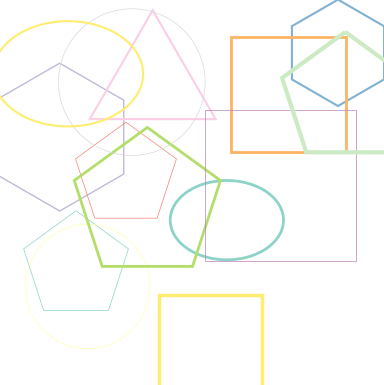[{"shape": "pentagon", "thickness": 0.5, "radius": 0.72, "center": [0.198, 0.309]}, {"shape": "oval", "thickness": 2, "radius": 0.74, "center": [0.589, 0.428]}, {"shape": "circle", "thickness": 0.5, "radius": 0.81, "center": [0.228, 0.256]}, {"shape": "hexagon", "thickness": 1, "radius": 0.96, "center": [0.155, 0.644]}, {"shape": "pentagon", "thickness": 0.5, "radius": 0.69, "center": [0.327, 0.545]}, {"shape": "hexagon", "thickness": 1.5, "radius": 0.69, "center": [0.878, 0.863]}, {"shape": "square", "thickness": 2, "radius": 0.75, "center": [0.75, 0.755]}, {"shape": "pentagon", "thickness": 2, "radius": 1.0, "center": [0.383, 0.469]}, {"shape": "triangle", "thickness": 1.5, "radius": 0.94, "center": [0.397, 0.785]}, {"shape": "circle", "thickness": 0.5, "radius": 0.95, "center": [0.342, 0.787]}, {"shape": "square", "thickness": 0.5, "radius": 0.98, "center": [0.729, 0.518]}, {"shape": "pentagon", "thickness": 3, "radius": 0.86, "center": [0.897, 0.744]}, {"shape": "oval", "thickness": 1.5, "radius": 0.98, "center": [0.176, 0.808]}, {"shape": "square", "thickness": 2.5, "radius": 0.67, "center": [0.548, 0.1]}]